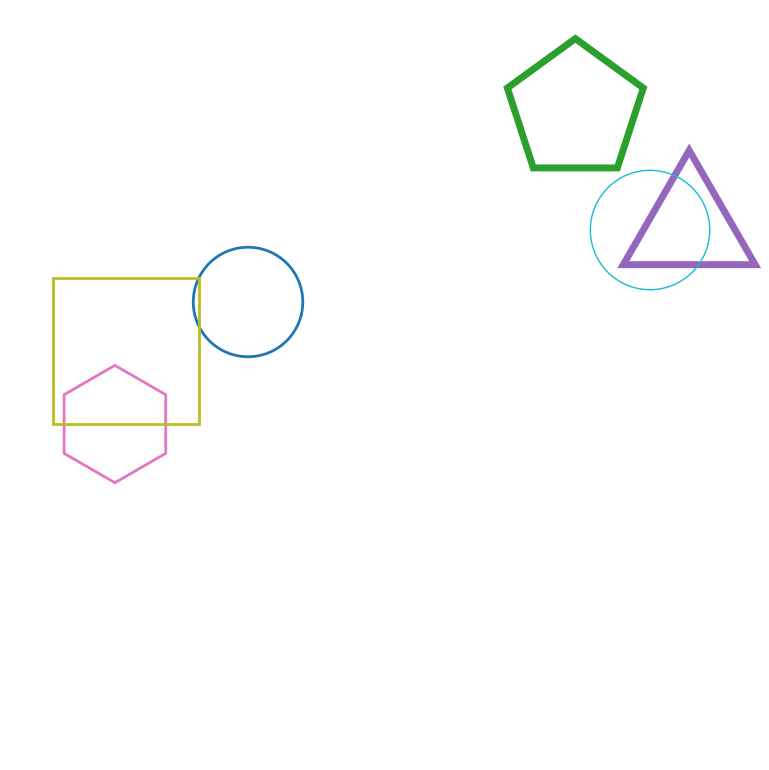[{"shape": "circle", "thickness": 1, "radius": 0.36, "center": [0.322, 0.608]}, {"shape": "pentagon", "thickness": 2.5, "radius": 0.46, "center": [0.747, 0.857]}, {"shape": "triangle", "thickness": 2.5, "radius": 0.49, "center": [0.895, 0.706]}, {"shape": "hexagon", "thickness": 1, "radius": 0.38, "center": [0.149, 0.449]}, {"shape": "square", "thickness": 1, "radius": 0.47, "center": [0.163, 0.544]}, {"shape": "circle", "thickness": 0.5, "radius": 0.39, "center": [0.844, 0.701]}]